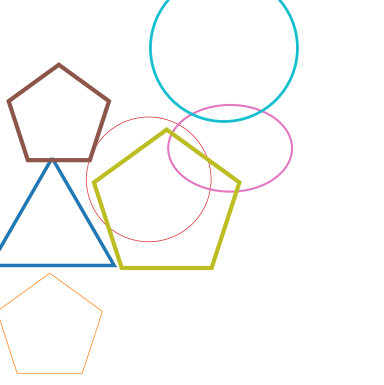[{"shape": "triangle", "thickness": 2.5, "radius": 0.93, "center": [0.135, 0.403]}, {"shape": "pentagon", "thickness": 0.5, "radius": 0.72, "center": [0.129, 0.147]}, {"shape": "circle", "thickness": 0.5, "radius": 0.81, "center": [0.386, 0.534]}, {"shape": "pentagon", "thickness": 3, "radius": 0.69, "center": [0.153, 0.695]}, {"shape": "oval", "thickness": 1.5, "radius": 0.8, "center": [0.598, 0.615]}, {"shape": "pentagon", "thickness": 3, "radius": 0.99, "center": [0.433, 0.465]}, {"shape": "circle", "thickness": 2, "radius": 0.95, "center": [0.582, 0.875]}]